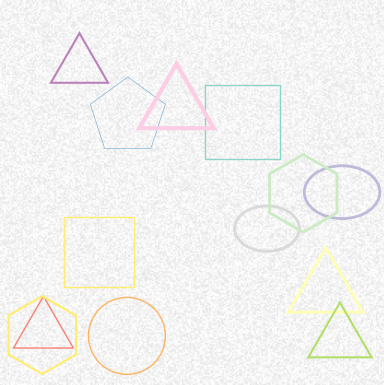[{"shape": "square", "thickness": 1, "radius": 0.48, "center": [0.63, 0.683]}, {"shape": "triangle", "thickness": 2, "radius": 0.56, "center": [0.846, 0.245]}, {"shape": "oval", "thickness": 2, "radius": 0.49, "center": [0.888, 0.501]}, {"shape": "triangle", "thickness": 1, "radius": 0.45, "center": [0.113, 0.141]}, {"shape": "pentagon", "thickness": 0.5, "radius": 0.51, "center": [0.332, 0.698]}, {"shape": "circle", "thickness": 1, "radius": 0.5, "center": [0.33, 0.128]}, {"shape": "triangle", "thickness": 1.5, "radius": 0.47, "center": [0.883, 0.119]}, {"shape": "triangle", "thickness": 3, "radius": 0.56, "center": [0.459, 0.723]}, {"shape": "oval", "thickness": 2, "radius": 0.42, "center": [0.693, 0.406]}, {"shape": "triangle", "thickness": 1.5, "radius": 0.43, "center": [0.206, 0.828]}, {"shape": "hexagon", "thickness": 2, "radius": 0.5, "center": [0.788, 0.498]}, {"shape": "square", "thickness": 1, "radius": 0.45, "center": [0.257, 0.346]}, {"shape": "hexagon", "thickness": 1.5, "radius": 0.51, "center": [0.11, 0.13]}]